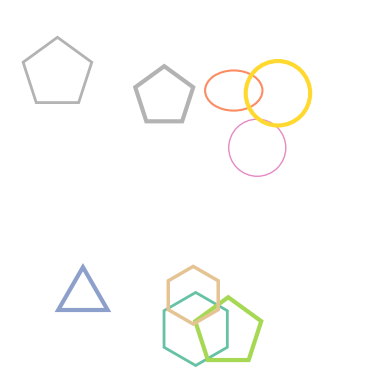[{"shape": "hexagon", "thickness": 2, "radius": 0.47, "center": [0.508, 0.145]}, {"shape": "oval", "thickness": 1.5, "radius": 0.37, "center": [0.607, 0.765]}, {"shape": "triangle", "thickness": 3, "radius": 0.37, "center": [0.215, 0.232]}, {"shape": "circle", "thickness": 1, "radius": 0.37, "center": [0.668, 0.616]}, {"shape": "pentagon", "thickness": 3, "radius": 0.45, "center": [0.593, 0.138]}, {"shape": "circle", "thickness": 3, "radius": 0.42, "center": [0.722, 0.758]}, {"shape": "hexagon", "thickness": 2.5, "radius": 0.37, "center": [0.502, 0.233]}, {"shape": "pentagon", "thickness": 3, "radius": 0.4, "center": [0.427, 0.749]}, {"shape": "pentagon", "thickness": 2, "radius": 0.47, "center": [0.149, 0.809]}]